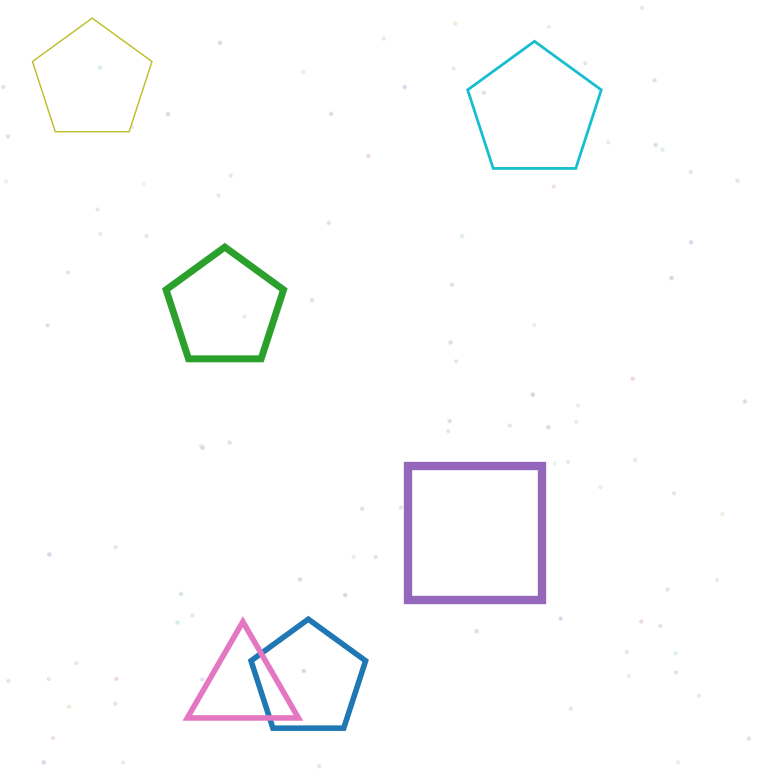[{"shape": "pentagon", "thickness": 2, "radius": 0.39, "center": [0.4, 0.118]}, {"shape": "pentagon", "thickness": 2.5, "radius": 0.4, "center": [0.292, 0.599]}, {"shape": "square", "thickness": 3, "radius": 0.44, "center": [0.617, 0.308]}, {"shape": "triangle", "thickness": 2, "radius": 0.42, "center": [0.315, 0.109]}, {"shape": "pentagon", "thickness": 0.5, "radius": 0.41, "center": [0.12, 0.895]}, {"shape": "pentagon", "thickness": 1, "radius": 0.46, "center": [0.694, 0.855]}]